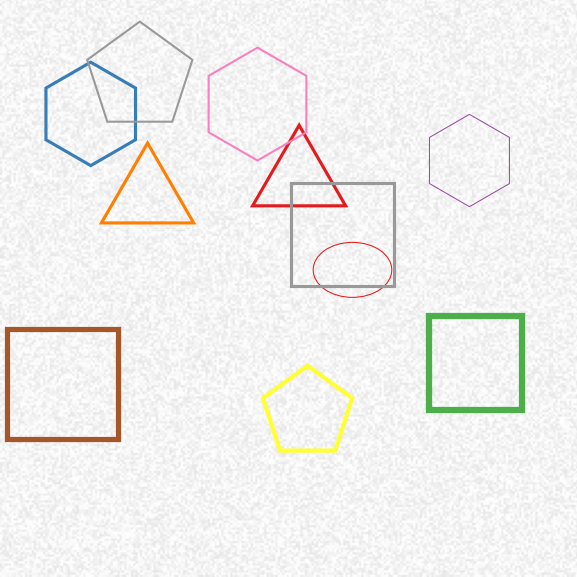[{"shape": "oval", "thickness": 0.5, "radius": 0.34, "center": [0.61, 0.532]}, {"shape": "triangle", "thickness": 1.5, "radius": 0.47, "center": [0.518, 0.689]}, {"shape": "hexagon", "thickness": 1.5, "radius": 0.45, "center": [0.157, 0.802]}, {"shape": "square", "thickness": 3, "radius": 0.4, "center": [0.824, 0.37]}, {"shape": "hexagon", "thickness": 0.5, "radius": 0.4, "center": [0.813, 0.721]}, {"shape": "triangle", "thickness": 1.5, "radius": 0.46, "center": [0.255, 0.659]}, {"shape": "pentagon", "thickness": 2, "radius": 0.41, "center": [0.533, 0.285]}, {"shape": "square", "thickness": 2.5, "radius": 0.48, "center": [0.108, 0.334]}, {"shape": "hexagon", "thickness": 1, "radius": 0.49, "center": [0.446, 0.819]}, {"shape": "pentagon", "thickness": 1, "radius": 0.48, "center": [0.242, 0.866]}, {"shape": "square", "thickness": 1.5, "radius": 0.45, "center": [0.592, 0.593]}]